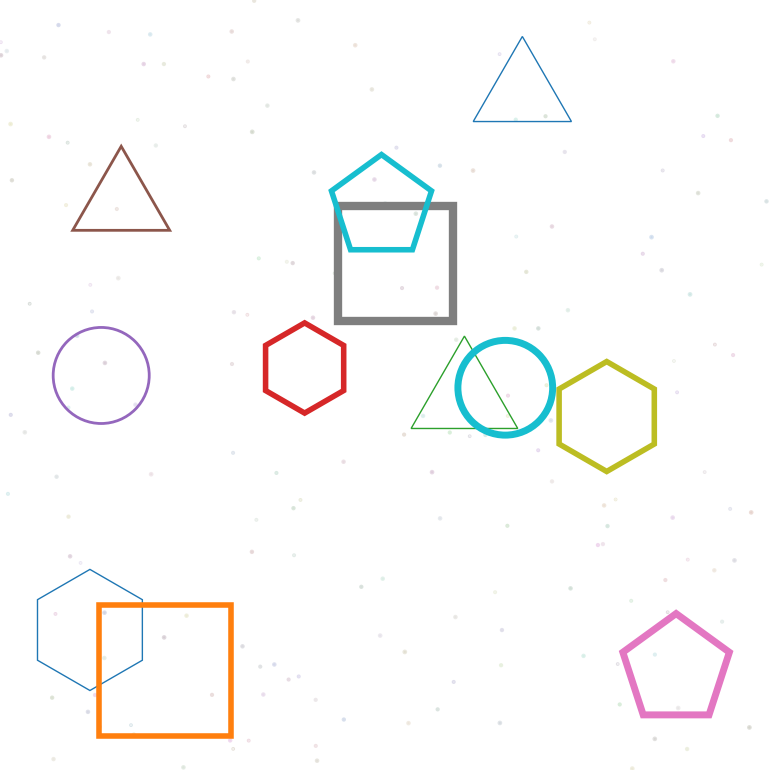[{"shape": "hexagon", "thickness": 0.5, "radius": 0.39, "center": [0.117, 0.182]}, {"shape": "triangle", "thickness": 0.5, "radius": 0.37, "center": [0.678, 0.879]}, {"shape": "square", "thickness": 2, "radius": 0.43, "center": [0.214, 0.129]}, {"shape": "triangle", "thickness": 0.5, "radius": 0.4, "center": [0.603, 0.484]}, {"shape": "hexagon", "thickness": 2, "radius": 0.29, "center": [0.396, 0.522]}, {"shape": "circle", "thickness": 1, "radius": 0.31, "center": [0.131, 0.512]}, {"shape": "triangle", "thickness": 1, "radius": 0.36, "center": [0.157, 0.737]}, {"shape": "pentagon", "thickness": 2.5, "radius": 0.36, "center": [0.878, 0.13]}, {"shape": "square", "thickness": 3, "radius": 0.37, "center": [0.514, 0.658]}, {"shape": "hexagon", "thickness": 2, "radius": 0.36, "center": [0.788, 0.459]}, {"shape": "circle", "thickness": 2.5, "radius": 0.31, "center": [0.656, 0.496]}, {"shape": "pentagon", "thickness": 2, "radius": 0.34, "center": [0.495, 0.731]}]